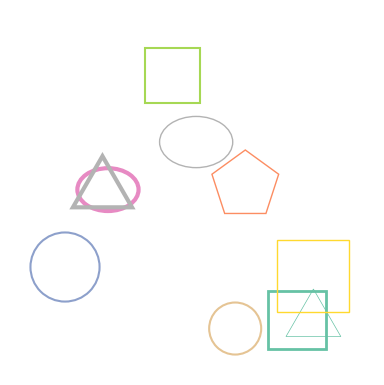[{"shape": "triangle", "thickness": 0.5, "radius": 0.41, "center": [0.814, 0.167]}, {"shape": "square", "thickness": 2, "radius": 0.38, "center": [0.771, 0.168]}, {"shape": "pentagon", "thickness": 1, "radius": 0.46, "center": [0.637, 0.519]}, {"shape": "circle", "thickness": 1.5, "radius": 0.45, "center": [0.169, 0.306]}, {"shape": "oval", "thickness": 3, "radius": 0.4, "center": [0.28, 0.508]}, {"shape": "square", "thickness": 1.5, "radius": 0.36, "center": [0.448, 0.804]}, {"shape": "square", "thickness": 1, "radius": 0.47, "center": [0.813, 0.282]}, {"shape": "circle", "thickness": 1.5, "radius": 0.34, "center": [0.611, 0.147]}, {"shape": "oval", "thickness": 1, "radius": 0.48, "center": [0.509, 0.631]}, {"shape": "triangle", "thickness": 3, "radius": 0.44, "center": [0.266, 0.506]}]